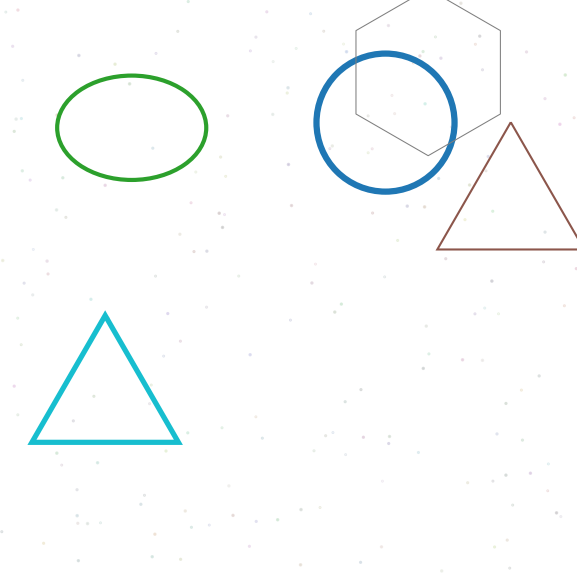[{"shape": "circle", "thickness": 3, "radius": 0.6, "center": [0.668, 0.787]}, {"shape": "oval", "thickness": 2, "radius": 0.65, "center": [0.228, 0.778]}, {"shape": "triangle", "thickness": 1, "radius": 0.73, "center": [0.884, 0.641]}, {"shape": "hexagon", "thickness": 0.5, "radius": 0.72, "center": [0.741, 0.874]}, {"shape": "triangle", "thickness": 2.5, "radius": 0.73, "center": [0.182, 0.306]}]